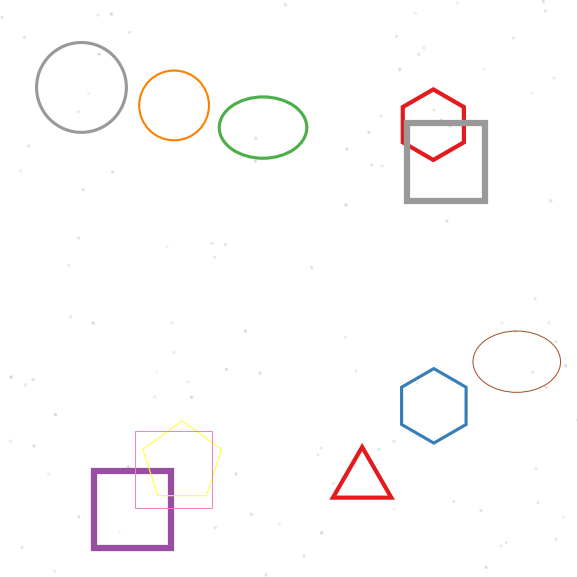[{"shape": "triangle", "thickness": 2, "radius": 0.29, "center": [0.627, 0.167]}, {"shape": "hexagon", "thickness": 2, "radius": 0.31, "center": [0.75, 0.783]}, {"shape": "hexagon", "thickness": 1.5, "radius": 0.32, "center": [0.751, 0.296]}, {"shape": "oval", "thickness": 1.5, "radius": 0.38, "center": [0.455, 0.778]}, {"shape": "square", "thickness": 3, "radius": 0.33, "center": [0.229, 0.116]}, {"shape": "circle", "thickness": 1, "radius": 0.3, "center": [0.301, 0.817]}, {"shape": "pentagon", "thickness": 0.5, "radius": 0.36, "center": [0.315, 0.199]}, {"shape": "oval", "thickness": 0.5, "radius": 0.38, "center": [0.895, 0.373]}, {"shape": "square", "thickness": 0.5, "radius": 0.33, "center": [0.301, 0.186]}, {"shape": "circle", "thickness": 1.5, "radius": 0.39, "center": [0.141, 0.848]}, {"shape": "square", "thickness": 3, "radius": 0.34, "center": [0.772, 0.719]}]